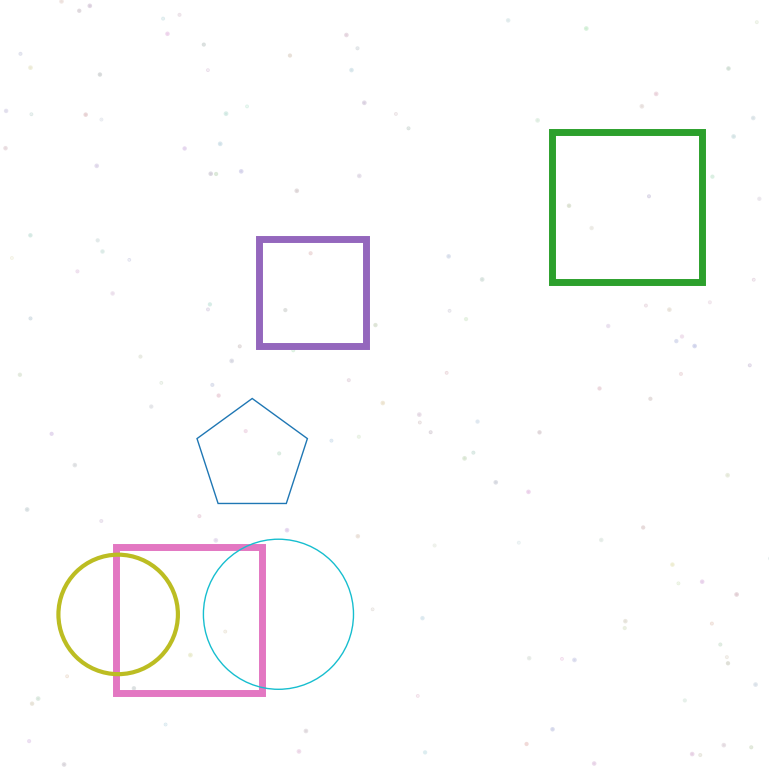[{"shape": "pentagon", "thickness": 0.5, "radius": 0.38, "center": [0.328, 0.407]}, {"shape": "square", "thickness": 2.5, "radius": 0.49, "center": [0.814, 0.731]}, {"shape": "square", "thickness": 2.5, "radius": 0.35, "center": [0.405, 0.62]}, {"shape": "square", "thickness": 2.5, "radius": 0.47, "center": [0.245, 0.195]}, {"shape": "circle", "thickness": 1.5, "radius": 0.39, "center": [0.153, 0.202]}, {"shape": "circle", "thickness": 0.5, "radius": 0.49, "center": [0.362, 0.202]}]